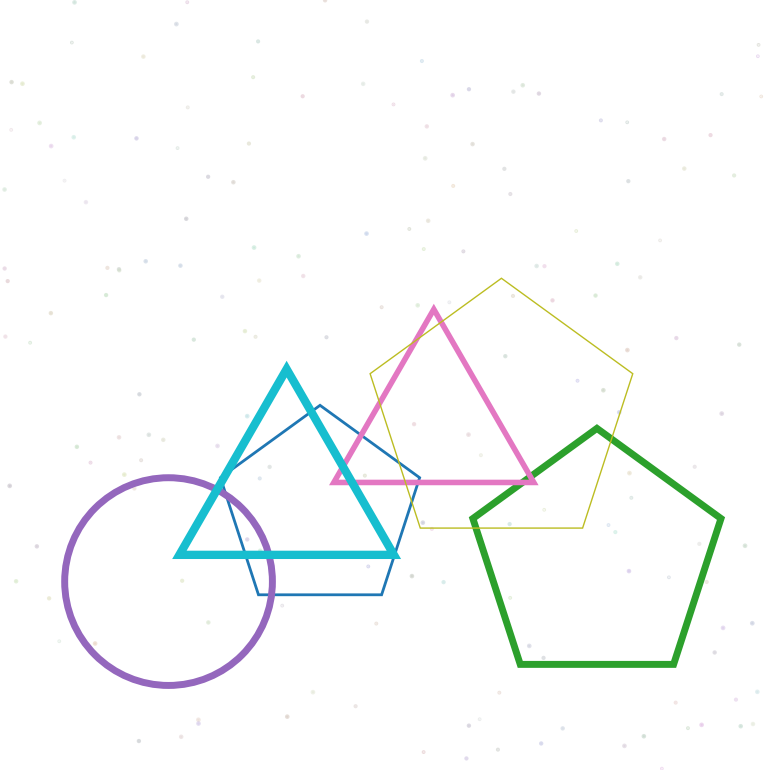[{"shape": "pentagon", "thickness": 1, "radius": 0.68, "center": [0.416, 0.338]}, {"shape": "pentagon", "thickness": 2.5, "radius": 0.85, "center": [0.775, 0.274]}, {"shape": "circle", "thickness": 2.5, "radius": 0.67, "center": [0.219, 0.245]}, {"shape": "triangle", "thickness": 2, "radius": 0.75, "center": [0.563, 0.448]}, {"shape": "pentagon", "thickness": 0.5, "radius": 0.9, "center": [0.651, 0.459]}, {"shape": "triangle", "thickness": 3, "radius": 0.8, "center": [0.372, 0.36]}]